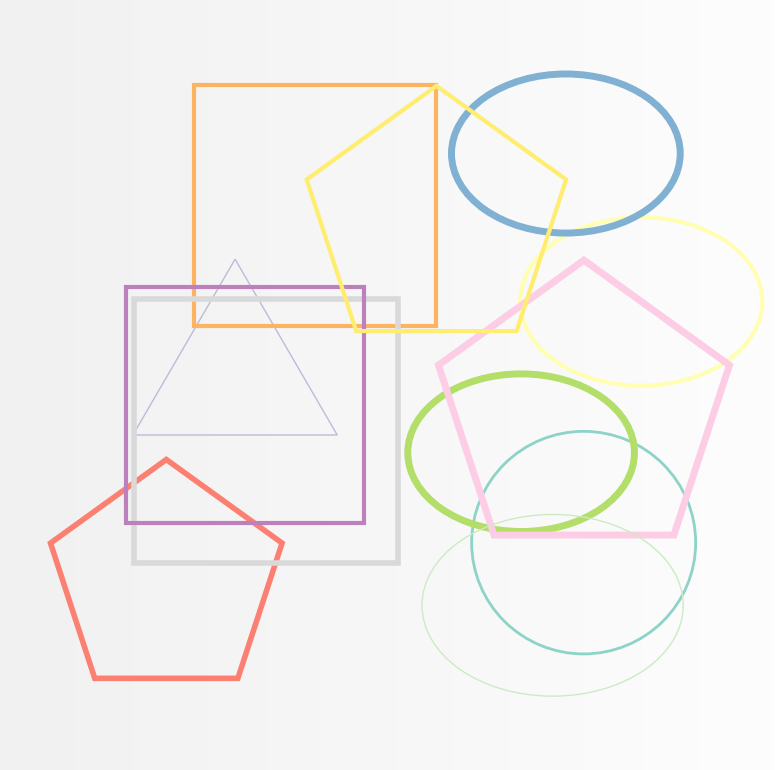[{"shape": "circle", "thickness": 1, "radius": 0.72, "center": [0.753, 0.295]}, {"shape": "oval", "thickness": 1.5, "radius": 0.78, "center": [0.827, 0.608]}, {"shape": "triangle", "thickness": 0.5, "radius": 0.76, "center": [0.303, 0.511]}, {"shape": "pentagon", "thickness": 2, "radius": 0.79, "center": [0.215, 0.246]}, {"shape": "oval", "thickness": 2.5, "radius": 0.74, "center": [0.73, 0.801]}, {"shape": "square", "thickness": 1.5, "radius": 0.78, "center": [0.407, 0.733]}, {"shape": "oval", "thickness": 2.5, "radius": 0.73, "center": [0.672, 0.412]}, {"shape": "pentagon", "thickness": 2.5, "radius": 0.99, "center": [0.753, 0.465]}, {"shape": "square", "thickness": 2, "radius": 0.85, "center": [0.343, 0.44]}, {"shape": "square", "thickness": 1.5, "radius": 0.77, "center": [0.316, 0.474]}, {"shape": "oval", "thickness": 0.5, "radius": 0.84, "center": [0.713, 0.214]}, {"shape": "pentagon", "thickness": 1.5, "radius": 0.88, "center": [0.563, 0.712]}]